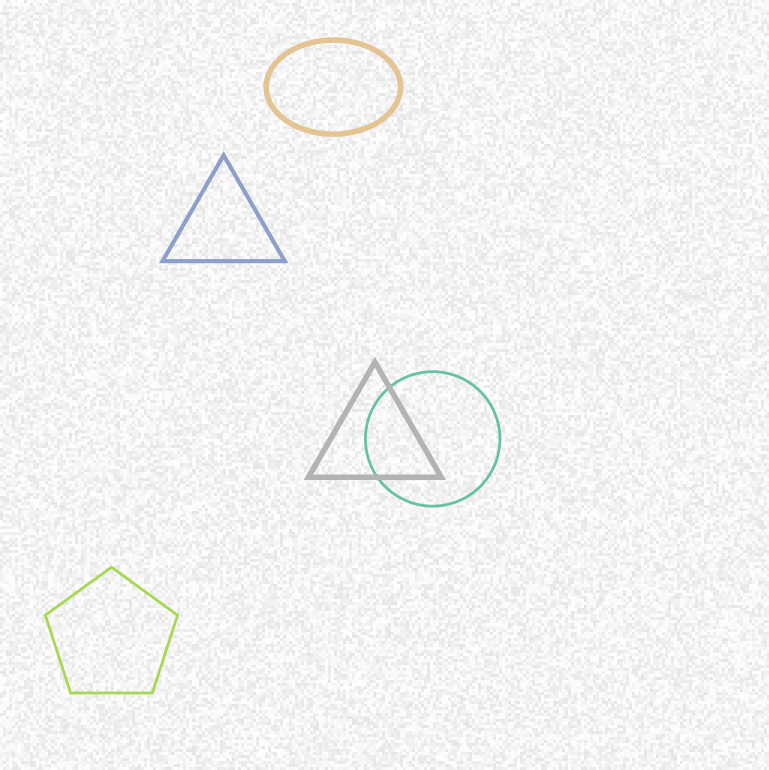[{"shape": "circle", "thickness": 1, "radius": 0.44, "center": [0.562, 0.43]}, {"shape": "triangle", "thickness": 1.5, "radius": 0.46, "center": [0.29, 0.707]}, {"shape": "pentagon", "thickness": 1, "radius": 0.45, "center": [0.145, 0.173]}, {"shape": "oval", "thickness": 2, "radius": 0.44, "center": [0.433, 0.887]}, {"shape": "triangle", "thickness": 2, "radius": 0.5, "center": [0.487, 0.43]}]